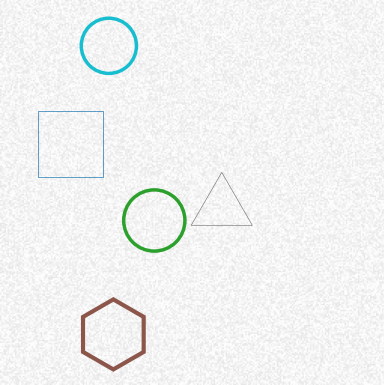[{"shape": "square", "thickness": 0.5, "radius": 0.43, "center": [0.184, 0.626]}, {"shape": "circle", "thickness": 2.5, "radius": 0.4, "center": [0.401, 0.427]}, {"shape": "hexagon", "thickness": 3, "radius": 0.45, "center": [0.294, 0.131]}, {"shape": "triangle", "thickness": 0.5, "radius": 0.46, "center": [0.576, 0.461]}, {"shape": "circle", "thickness": 2.5, "radius": 0.36, "center": [0.283, 0.881]}]